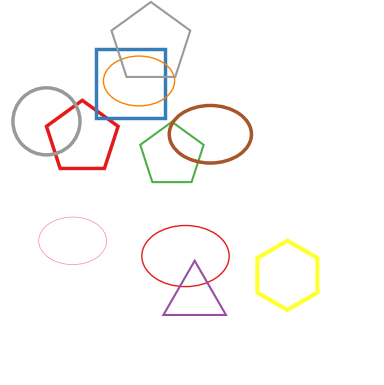[{"shape": "pentagon", "thickness": 2.5, "radius": 0.49, "center": [0.214, 0.642]}, {"shape": "oval", "thickness": 1, "radius": 0.57, "center": [0.482, 0.335]}, {"shape": "square", "thickness": 2.5, "radius": 0.45, "center": [0.339, 0.784]}, {"shape": "pentagon", "thickness": 1.5, "radius": 0.43, "center": [0.447, 0.597]}, {"shape": "triangle", "thickness": 1.5, "radius": 0.47, "center": [0.506, 0.229]}, {"shape": "oval", "thickness": 1, "radius": 0.46, "center": [0.361, 0.79]}, {"shape": "hexagon", "thickness": 3, "radius": 0.45, "center": [0.746, 0.285]}, {"shape": "oval", "thickness": 2.5, "radius": 0.53, "center": [0.546, 0.651]}, {"shape": "oval", "thickness": 0.5, "radius": 0.44, "center": [0.189, 0.374]}, {"shape": "pentagon", "thickness": 1.5, "radius": 0.54, "center": [0.392, 0.887]}, {"shape": "circle", "thickness": 2.5, "radius": 0.44, "center": [0.121, 0.685]}]